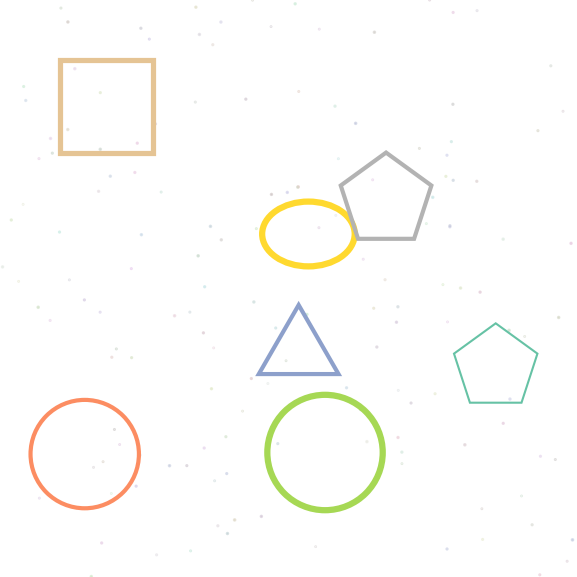[{"shape": "pentagon", "thickness": 1, "radius": 0.38, "center": [0.858, 0.363]}, {"shape": "circle", "thickness": 2, "radius": 0.47, "center": [0.147, 0.213]}, {"shape": "triangle", "thickness": 2, "radius": 0.4, "center": [0.517, 0.391]}, {"shape": "circle", "thickness": 3, "radius": 0.5, "center": [0.563, 0.216]}, {"shape": "oval", "thickness": 3, "radius": 0.4, "center": [0.534, 0.594]}, {"shape": "square", "thickness": 2.5, "radius": 0.4, "center": [0.184, 0.815]}, {"shape": "pentagon", "thickness": 2, "radius": 0.41, "center": [0.669, 0.652]}]